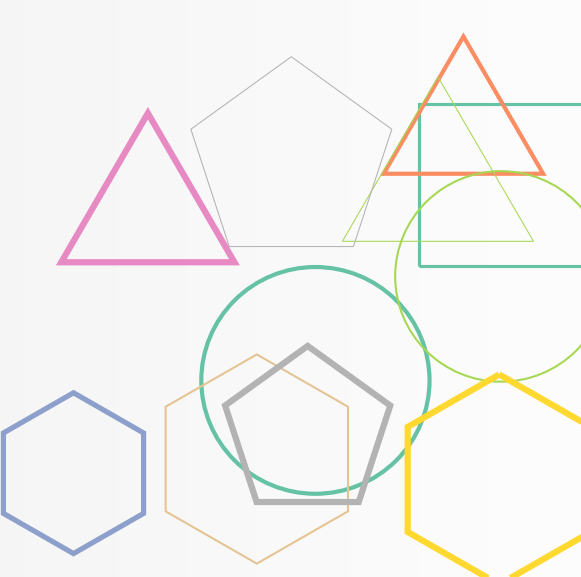[{"shape": "square", "thickness": 1.5, "radius": 0.7, "center": [0.862, 0.679]}, {"shape": "circle", "thickness": 2, "radius": 0.98, "center": [0.543, 0.34]}, {"shape": "triangle", "thickness": 2, "radius": 0.79, "center": [0.797, 0.778]}, {"shape": "hexagon", "thickness": 2.5, "radius": 0.7, "center": [0.126, 0.18]}, {"shape": "triangle", "thickness": 3, "radius": 0.86, "center": [0.254, 0.631]}, {"shape": "circle", "thickness": 1, "radius": 0.91, "center": [0.862, 0.52]}, {"shape": "triangle", "thickness": 0.5, "radius": 0.95, "center": [0.753, 0.676]}, {"shape": "hexagon", "thickness": 3, "radius": 0.91, "center": [0.859, 0.169]}, {"shape": "hexagon", "thickness": 1, "radius": 0.91, "center": [0.442, 0.204]}, {"shape": "pentagon", "thickness": 0.5, "radius": 0.91, "center": [0.501, 0.719]}, {"shape": "pentagon", "thickness": 3, "radius": 0.75, "center": [0.529, 0.251]}]